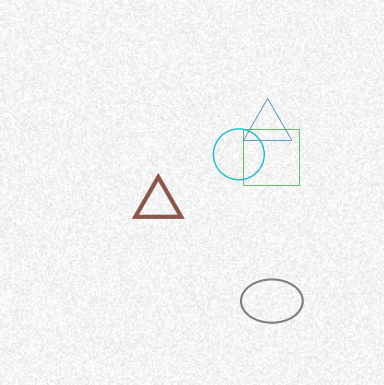[{"shape": "triangle", "thickness": 0.5, "radius": 0.36, "center": [0.695, 0.672]}, {"shape": "square", "thickness": 0.5, "radius": 0.36, "center": [0.703, 0.591]}, {"shape": "triangle", "thickness": 3, "radius": 0.34, "center": [0.411, 0.471]}, {"shape": "oval", "thickness": 1.5, "radius": 0.4, "center": [0.706, 0.218]}, {"shape": "circle", "thickness": 1, "radius": 0.33, "center": [0.62, 0.599]}]